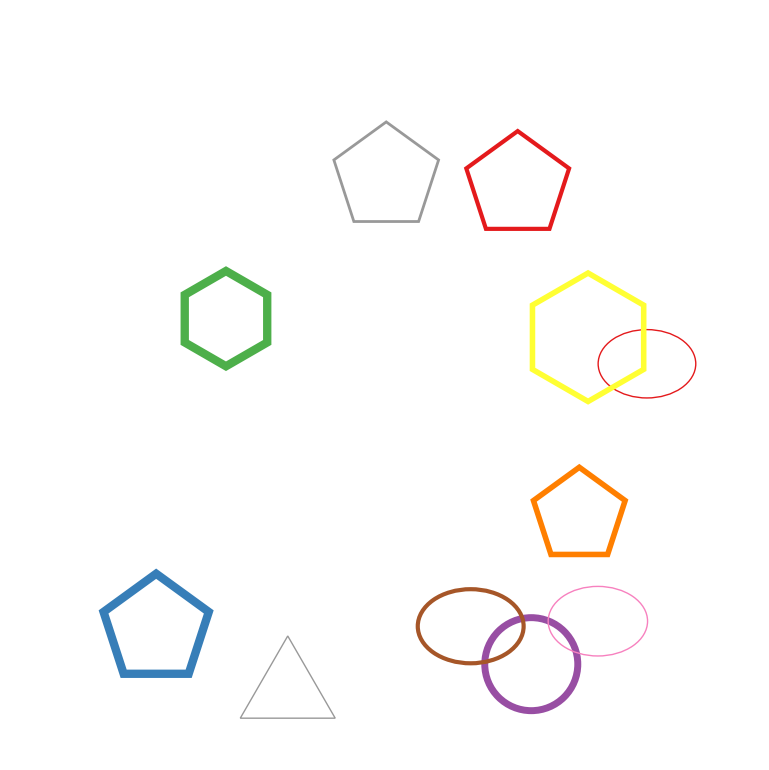[{"shape": "oval", "thickness": 0.5, "radius": 0.32, "center": [0.84, 0.528]}, {"shape": "pentagon", "thickness": 1.5, "radius": 0.35, "center": [0.672, 0.76]}, {"shape": "pentagon", "thickness": 3, "radius": 0.36, "center": [0.203, 0.183]}, {"shape": "hexagon", "thickness": 3, "radius": 0.31, "center": [0.293, 0.586]}, {"shape": "circle", "thickness": 2.5, "radius": 0.3, "center": [0.69, 0.137]}, {"shape": "pentagon", "thickness": 2, "radius": 0.31, "center": [0.752, 0.331]}, {"shape": "hexagon", "thickness": 2, "radius": 0.42, "center": [0.764, 0.562]}, {"shape": "oval", "thickness": 1.5, "radius": 0.34, "center": [0.611, 0.187]}, {"shape": "oval", "thickness": 0.5, "radius": 0.32, "center": [0.776, 0.193]}, {"shape": "pentagon", "thickness": 1, "radius": 0.36, "center": [0.502, 0.77]}, {"shape": "triangle", "thickness": 0.5, "radius": 0.36, "center": [0.374, 0.103]}]